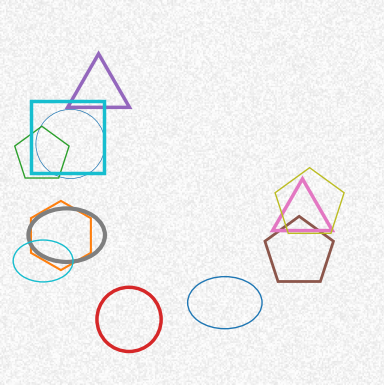[{"shape": "circle", "thickness": 0.5, "radius": 0.45, "center": [0.183, 0.626]}, {"shape": "oval", "thickness": 1, "radius": 0.48, "center": [0.584, 0.214]}, {"shape": "hexagon", "thickness": 1.5, "radius": 0.45, "center": [0.158, 0.388]}, {"shape": "pentagon", "thickness": 1, "radius": 0.37, "center": [0.109, 0.598]}, {"shape": "circle", "thickness": 2.5, "radius": 0.42, "center": [0.335, 0.17]}, {"shape": "triangle", "thickness": 2.5, "radius": 0.46, "center": [0.256, 0.768]}, {"shape": "pentagon", "thickness": 2, "radius": 0.47, "center": [0.777, 0.345]}, {"shape": "triangle", "thickness": 2.5, "radius": 0.45, "center": [0.786, 0.446]}, {"shape": "oval", "thickness": 3, "radius": 0.5, "center": [0.173, 0.389]}, {"shape": "pentagon", "thickness": 1, "radius": 0.47, "center": [0.804, 0.47]}, {"shape": "square", "thickness": 2.5, "radius": 0.47, "center": [0.175, 0.645]}, {"shape": "oval", "thickness": 1, "radius": 0.39, "center": [0.112, 0.322]}]